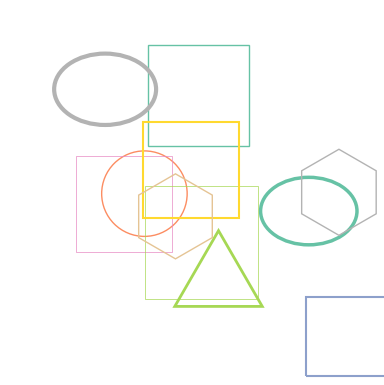[{"shape": "square", "thickness": 1, "radius": 0.66, "center": [0.515, 0.752]}, {"shape": "oval", "thickness": 2.5, "radius": 0.63, "center": [0.802, 0.452]}, {"shape": "circle", "thickness": 1, "radius": 0.56, "center": [0.375, 0.497]}, {"shape": "square", "thickness": 1.5, "radius": 0.51, "center": [0.898, 0.126]}, {"shape": "square", "thickness": 0.5, "radius": 0.62, "center": [0.322, 0.469]}, {"shape": "square", "thickness": 0.5, "radius": 0.73, "center": [0.523, 0.37]}, {"shape": "triangle", "thickness": 2, "radius": 0.66, "center": [0.568, 0.27]}, {"shape": "square", "thickness": 1.5, "radius": 0.62, "center": [0.496, 0.558]}, {"shape": "hexagon", "thickness": 1, "radius": 0.55, "center": [0.456, 0.438]}, {"shape": "hexagon", "thickness": 1, "radius": 0.56, "center": [0.88, 0.501]}, {"shape": "oval", "thickness": 3, "radius": 0.66, "center": [0.273, 0.768]}]